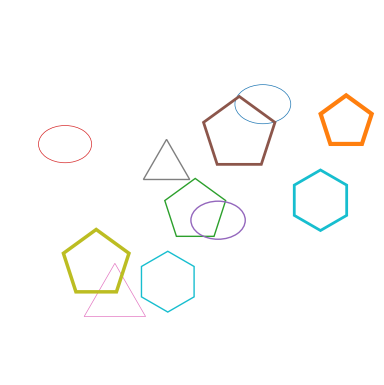[{"shape": "oval", "thickness": 0.5, "radius": 0.36, "center": [0.683, 0.729]}, {"shape": "pentagon", "thickness": 3, "radius": 0.35, "center": [0.899, 0.683]}, {"shape": "pentagon", "thickness": 1, "radius": 0.42, "center": [0.507, 0.453]}, {"shape": "oval", "thickness": 0.5, "radius": 0.35, "center": [0.169, 0.626]}, {"shape": "oval", "thickness": 1, "radius": 0.35, "center": [0.566, 0.428]}, {"shape": "pentagon", "thickness": 2, "radius": 0.49, "center": [0.621, 0.652]}, {"shape": "triangle", "thickness": 0.5, "radius": 0.46, "center": [0.298, 0.224]}, {"shape": "triangle", "thickness": 1, "radius": 0.35, "center": [0.433, 0.569]}, {"shape": "pentagon", "thickness": 2.5, "radius": 0.45, "center": [0.25, 0.314]}, {"shape": "hexagon", "thickness": 2, "radius": 0.39, "center": [0.832, 0.48]}, {"shape": "hexagon", "thickness": 1, "radius": 0.39, "center": [0.436, 0.268]}]